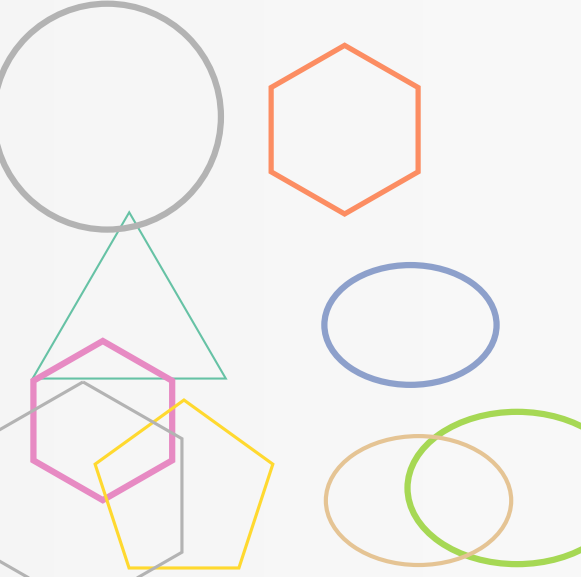[{"shape": "triangle", "thickness": 1, "radius": 0.96, "center": [0.222, 0.44]}, {"shape": "hexagon", "thickness": 2.5, "radius": 0.73, "center": [0.593, 0.775]}, {"shape": "oval", "thickness": 3, "radius": 0.74, "center": [0.706, 0.436]}, {"shape": "hexagon", "thickness": 3, "radius": 0.69, "center": [0.177, 0.271]}, {"shape": "oval", "thickness": 3, "radius": 0.94, "center": [0.889, 0.154]}, {"shape": "pentagon", "thickness": 1.5, "radius": 0.8, "center": [0.317, 0.146]}, {"shape": "oval", "thickness": 2, "radius": 0.8, "center": [0.72, 0.132]}, {"shape": "circle", "thickness": 3, "radius": 0.98, "center": [0.185, 0.797]}, {"shape": "hexagon", "thickness": 1.5, "radius": 0.98, "center": [0.143, 0.141]}]